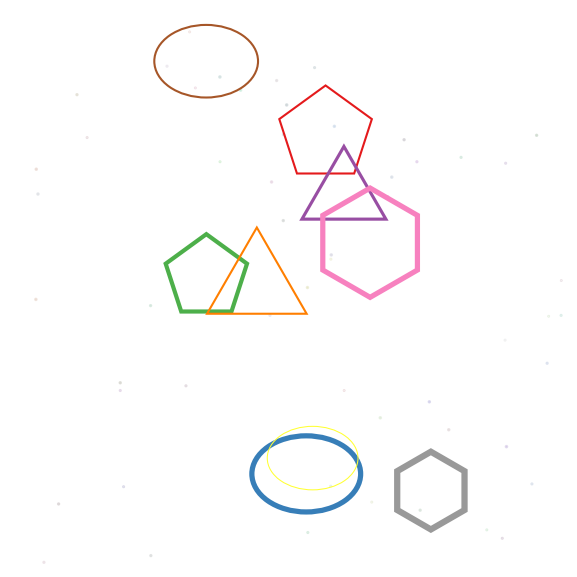[{"shape": "pentagon", "thickness": 1, "radius": 0.42, "center": [0.564, 0.767]}, {"shape": "oval", "thickness": 2.5, "radius": 0.47, "center": [0.53, 0.179]}, {"shape": "pentagon", "thickness": 2, "radius": 0.37, "center": [0.357, 0.52]}, {"shape": "triangle", "thickness": 1.5, "radius": 0.42, "center": [0.596, 0.662]}, {"shape": "triangle", "thickness": 1, "radius": 0.5, "center": [0.445, 0.506]}, {"shape": "oval", "thickness": 0.5, "radius": 0.39, "center": [0.541, 0.206]}, {"shape": "oval", "thickness": 1, "radius": 0.45, "center": [0.357, 0.893]}, {"shape": "hexagon", "thickness": 2.5, "radius": 0.47, "center": [0.641, 0.579]}, {"shape": "hexagon", "thickness": 3, "radius": 0.34, "center": [0.746, 0.15]}]